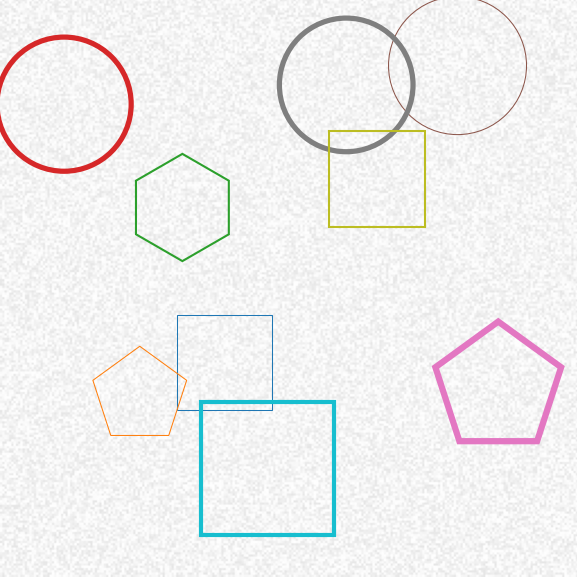[{"shape": "square", "thickness": 0.5, "radius": 0.41, "center": [0.389, 0.371]}, {"shape": "pentagon", "thickness": 0.5, "radius": 0.43, "center": [0.242, 0.314]}, {"shape": "hexagon", "thickness": 1, "radius": 0.46, "center": [0.316, 0.64]}, {"shape": "circle", "thickness": 2.5, "radius": 0.58, "center": [0.111, 0.819]}, {"shape": "circle", "thickness": 0.5, "radius": 0.6, "center": [0.792, 0.886]}, {"shape": "pentagon", "thickness": 3, "radius": 0.57, "center": [0.863, 0.328]}, {"shape": "circle", "thickness": 2.5, "radius": 0.58, "center": [0.6, 0.852]}, {"shape": "square", "thickness": 1, "radius": 0.42, "center": [0.653, 0.689]}, {"shape": "square", "thickness": 2, "radius": 0.58, "center": [0.463, 0.189]}]